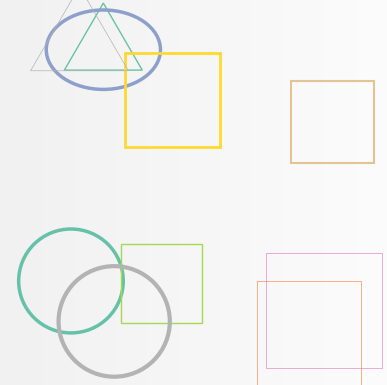[{"shape": "circle", "thickness": 2.5, "radius": 0.67, "center": [0.183, 0.27]}, {"shape": "triangle", "thickness": 1, "radius": 0.58, "center": [0.267, 0.876]}, {"shape": "square", "thickness": 0.5, "radius": 0.67, "center": [0.797, 0.134]}, {"shape": "oval", "thickness": 2.5, "radius": 0.74, "center": [0.267, 0.871]}, {"shape": "square", "thickness": 0.5, "radius": 0.75, "center": [0.837, 0.194]}, {"shape": "square", "thickness": 1, "radius": 0.52, "center": [0.417, 0.264]}, {"shape": "square", "thickness": 2, "radius": 0.61, "center": [0.446, 0.74]}, {"shape": "square", "thickness": 1.5, "radius": 0.53, "center": [0.858, 0.682]}, {"shape": "triangle", "thickness": 0.5, "radius": 0.73, "center": [0.205, 0.889]}, {"shape": "circle", "thickness": 3, "radius": 0.72, "center": [0.295, 0.165]}]